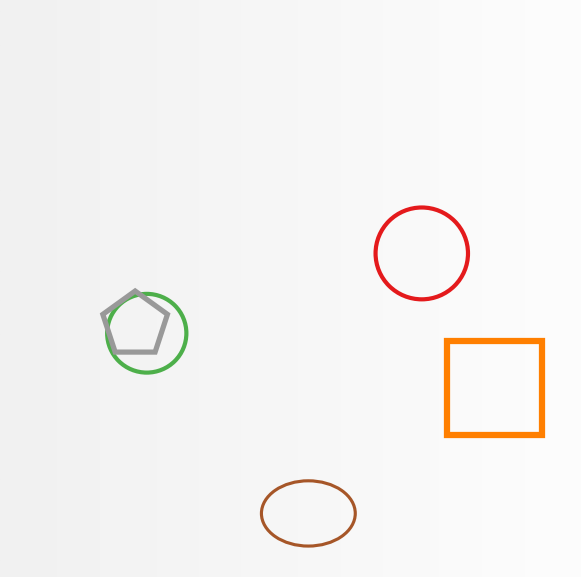[{"shape": "circle", "thickness": 2, "radius": 0.4, "center": [0.726, 0.56]}, {"shape": "circle", "thickness": 2, "radius": 0.34, "center": [0.252, 0.422]}, {"shape": "square", "thickness": 3, "radius": 0.41, "center": [0.851, 0.327]}, {"shape": "oval", "thickness": 1.5, "radius": 0.4, "center": [0.53, 0.11]}, {"shape": "pentagon", "thickness": 2.5, "radius": 0.29, "center": [0.233, 0.437]}]